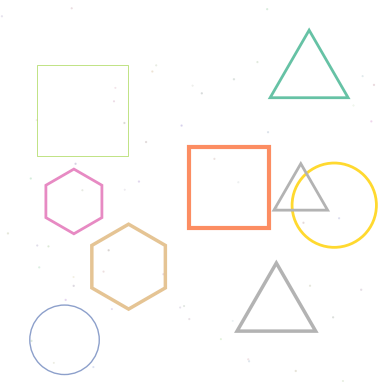[{"shape": "triangle", "thickness": 2, "radius": 0.58, "center": [0.803, 0.805]}, {"shape": "square", "thickness": 3, "radius": 0.52, "center": [0.594, 0.513]}, {"shape": "circle", "thickness": 1, "radius": 0.45, "center": [0.168, 0.117]}, {"shape": "hexagon", "thickness": 2, "radius": 0.42, "center": [0.192, 0.477]}, {"shape": "square", "thickness": 0.5, "radius": 0.59, "center": [0.214, 0.714]}, {"shape": "circle", "thickness": 2, "radius": 0.55, "center": [0.868, 0.467]}, {"shape": "hexagon", "thickness": 2.5, "radius": 0.55, "center": [0.334, 0.307]}, {"shape": "triangle", "thickness": 2, "radius": 0.4, "center": [0.781, 0.494]}, {"shape": "triangle", "thickness": 2.5, "radius": 0.59, "center": [0.718, 0.199]}]